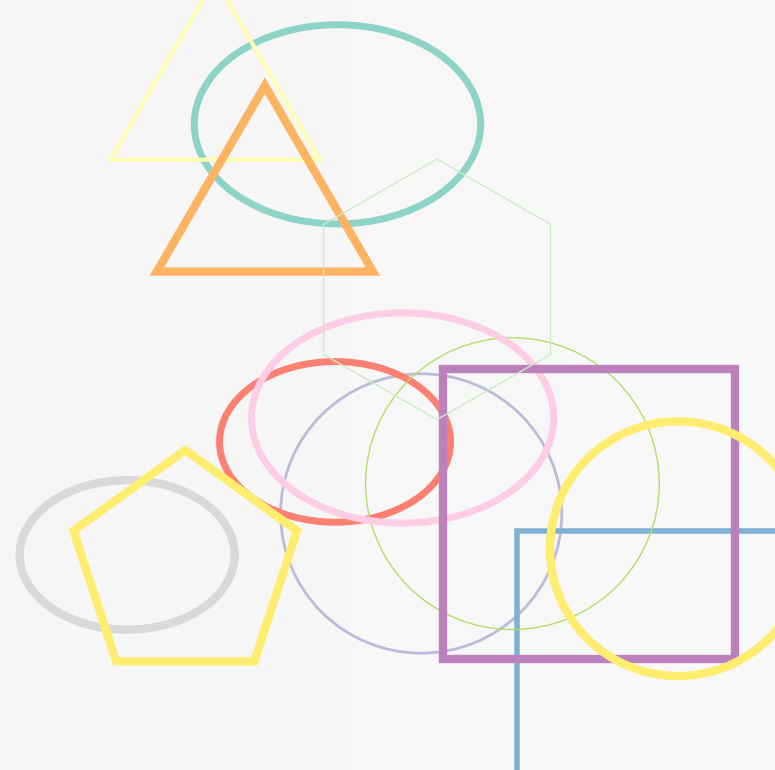[{"shape": "oval", "thickness": 2.5, "radius": 0.92, "center": [0.435, 0.839]}, {"shape": "triangle", "thickness": 1.5, "radius": 0.78, "center": [0.277, 0.871]}, {"shape": "circle", "thickness": 1, "radius": 0.91, "center": [0.543, 0.333]}, {"shape": "oval", "thickness": 2.5, "radius": 0.75, "center": [0.432, 0.426]}, {"shape": "square", "thickness": 2, "radius": 0.95, "center": [0.858, 0.12]}, {"shape": "triangle", "thickness": 3, "radius": 0.8, "center": [0.342, 0.728]}, {"shape": "circle", "thickness": 0.5, "radius": 0.95, "center": [0.661, 0.372]}, {"shape": "oval", "thickness": 2.5, "radius": 0.98, "center": [0.52, 0.457]}, {"shape": "oval", "thickness": 3, "radius": 0.69, "center": [0.164, 0.279]}, {"shape": "square", "thickness": 3, "radius": 0.94, "center": [0.76, 0.333]}, {"shape": "hexagon", "thickness": 0.5, "radius": 0.85, "center": [0.564, 0.624]}, {"shape": "circle", "thickness": 3, "radius": 0.83, "center": [0.875, 0.287]}, {"shape": "pentagon", "thickness": 3, "radius": 0.76, "center": [0.239, 0.264]}]